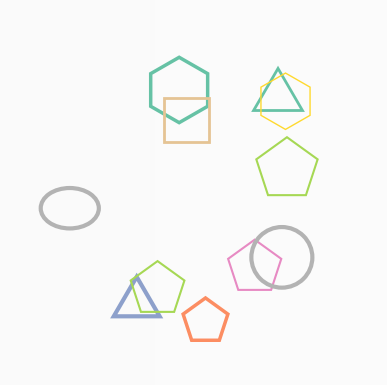[{"shape": "triangle", "thickness": 2, "radius": 0.36, "center": [0.717, 0.749]}, {"shape": "hexagon", "thickness": 2.5, "radius": 0.42, "center": [0.462, 0.766]}, {"shape": "pentagon", "thickness": 2.5, "radius": 0.3, "center": [0.53, 0.165]}, {"shape": "triangle", "thickness": 3, "radius": 0.34, "center": [0.353, 0.213]}, {"shape": "pentagon", "thickness": 1.5, "radius": 0.36, "center": [0.657, 0.305]}, {"shape": "pentagon", "thickness": 1.5, "radius": 0.42, "center": [0.741, 0.56]}, {"shape": "pentagon", "thickness": 1.5, "radius": 0.36, "center": [0.407, 0.249]}, {"shape": "hexagon", "thickness": 1, "radius": 0.37, "center": [0.737, 0.737]}, {"shape": "square", "thickness": 2, "radius": 0.29, "center": [0.481, 0.688]}, {"shape": "circle", "thickness": 3, "radius": 0.39, "center": [0.727, 0.332]}, {"shape": "oval", "thickness": 3, "radius": 0.37, "center": [0.18, 0.459]}]